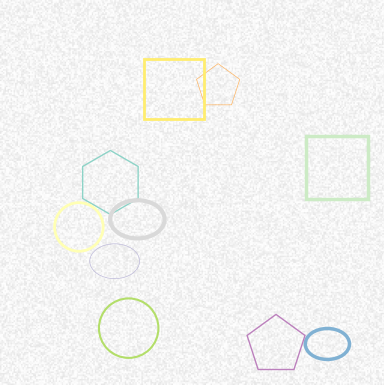[{"shape": "hexagon", "thickness": 1, "radius": 0.42, "center": [0.287, 0.526]}, {"shape": "circle", "thickness": 2, "radius": 0.32, "center": [0.205, 0.411]}, {"shape": "oval", "thickness": 0.5, "radius": 0.32, "center": [0.298, 0.321]}, {"shape": "oval", "thickness": 2.5, "radius": 0.29, "center": [0.85, 0.107]}, {"shape": "pentagon", "thickness": 0.5, "radius": 0.3, "center": [0.567, 0.776]}, {"shape": "circle", "thickness": 1.5, "radius": 0.39, "center": [0.334, 0.148]}, {"shape": "oval", "thickness": 3, "radius": 0.35, "center": [0.357, 0.43]}, {"shape": "pentagon", "thickness": 1, "radius": 0.4, "center": [0.717, 0.104]}, {"shape": "square", "thickness": 2.5, "radius": 0.4, "center": [0.874, 0.565]}, {"shape": "square", "thickness": 2, "radius": 0.39, "center": [0.453, 0.769]}]